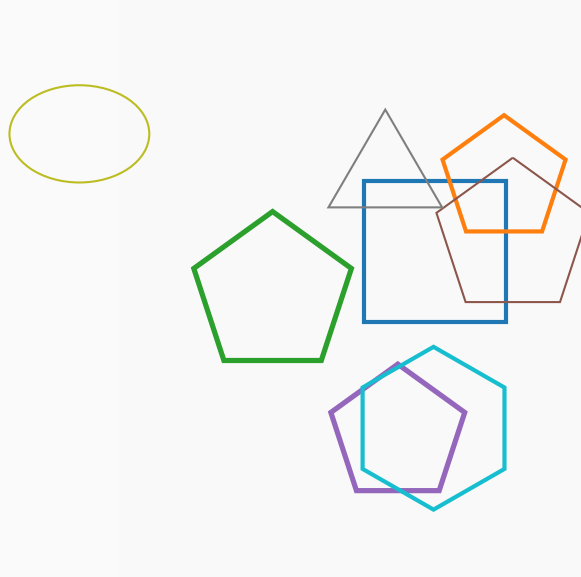[{"shape": "square", "thickness": 2, "radius": 0.61, "center": [0.749, 0.564]}, {"shape": "pentagon", "thickness": 2, "radius": 0.56, "center": [0.867, 0.688]}, {"shape": "pentagon", "thickness": 2.5, "radius": 0.71, "center": [0.469, 0.49]}, {"shape": "pentagon", "thickness": 2.5, "radius": 0.61, "center": [0.684, 0.248]}, {"shape": "pentagon", "thickness": 1, "radius": 0.69, "center": [0.882, 0.588]}, {"shape": "triangle", "thickness": 1, "radius": 0.56, "center": [0.663, 0.696]}, {"shape": "oval", "thickness": 1, "radius": 0.6, "center": [0.137, 0.767]}, {"shape": "hexagon", "thickness": 2, "radius": 0.7, "center": [0.746, 0.258]}]